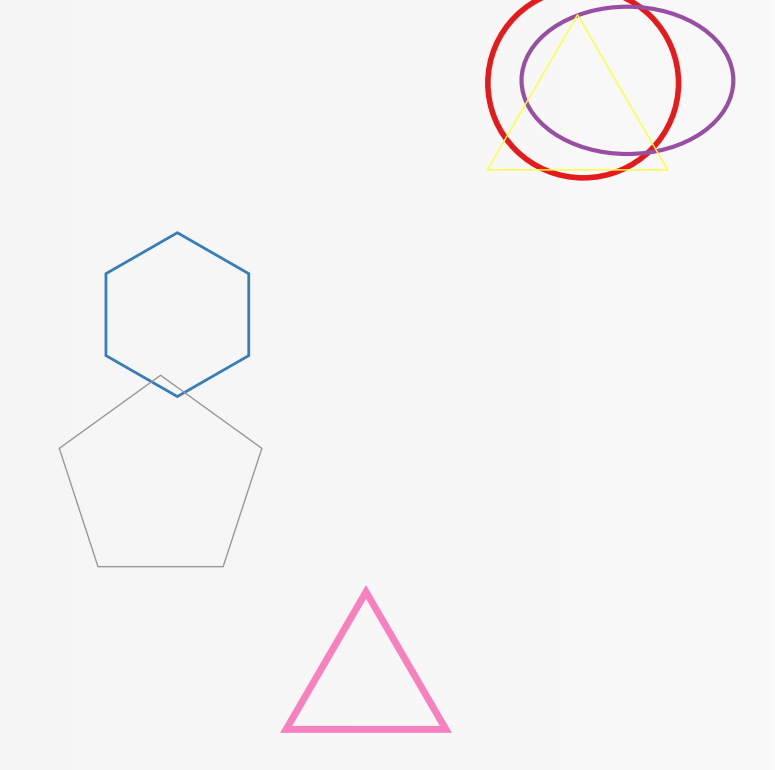[{"shape": "circle", "thickness": 2, "radius": 0.62, "center": [0.753, 0.892]}, {"shape": "hexagon", "thickness": 1, "radius": 0.53, "center": [0.229, 0.591]}, {"shape": "oval", "thickness": 1.5, "radius": 0.68, "center": [0.81, 0.896]}, {"shape": "triangle", "thickness": 0.5, "radius": 0.67, "center": [0.745, 0.847]}, {"shape": "triangle", "thickness": 2.5, "radius": 0.59, "center": [0.472, 0.112]}, {"shape": "pentagon", "thickness": 0.5, "radius": 0.69, "center": [0.207, 0.375]}]